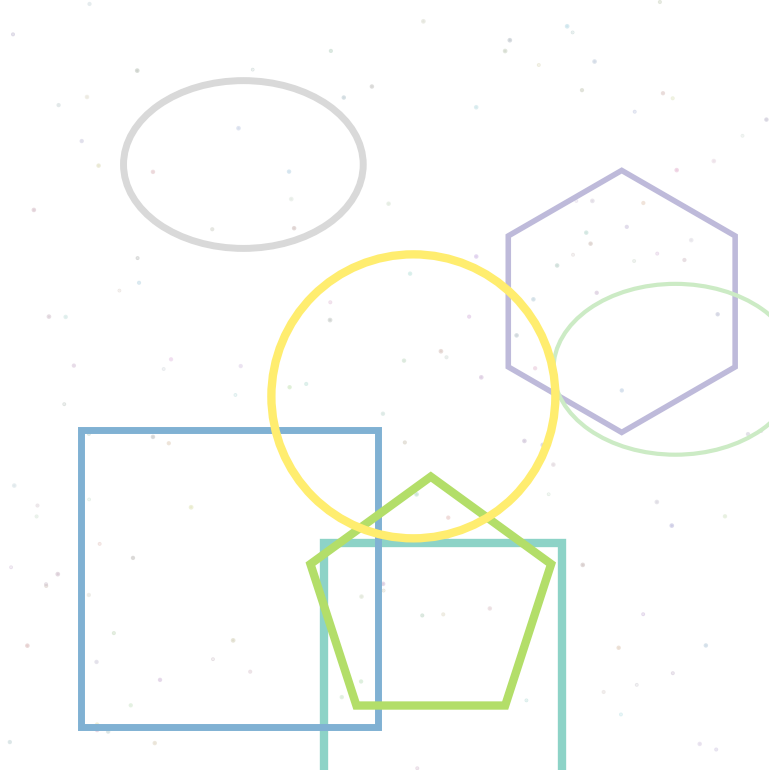[{"shape": "square", "thickness": 3, "radius": 0.77, "center": [0.576, 0.141]}, {"shape": "hexagon", "thickness": 2, "radius": 0.85, "center": [0.807, 0.609]}, {"shape": "square", "thickness": 2.5, "radius": 0.96, "center": [0.298, 0.249]}, {"shape": "pentagon", "thickness": 3, "radius": 0.82, "center": [0.559, 0.217]}, {"shape": "oval", "thickness": 2.5, "radius": 0.78, "center": [0.316, 0.786]}, {"shape": "oval", "thickness": 1.5, "radius": 0.79, "center": [0.877, 0.52]}, {"shape": "circle", "thickness": 3, "radius": 0.92, "center": [0.537, 0.485]}]